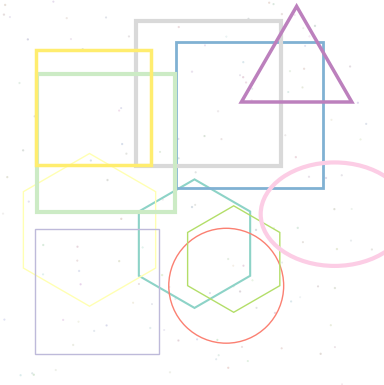[{"shape": "hexagon", "thickness": 1.5, "radius": 0.83, "center": [0.505, 0.367]}, {"shape": "hexagon", "thickness": 1, "radius": 0.99, "center": [0.233, 0.403]}, {"shape": "square", "thickness": 1, "radius": 0.81, "center": [0.252, 0.243]}, {"shape": "circle", "thickness": 1, "radius": 0.75, "center": [0.588, 0.258]}, {"shape": "square", "thickness": 2, "radius": 0.95, "center": [0.648, 0.701]}, {"shape": "hexagon", "thickness": 1, "radius": 0.69, "center": [0.607, 0.327]}, {"shape": "oval", "thickness": 3, "radius": 0.96, "center": [0.869, 0.444]}, {"shape": "square", "thickness": 3, "radius": 0.94, "center": [0.54, 0.758]}, {"shape": "triangle", "thickness": 2.5, "radius": 0.83, "center": [0.77, 0.818]}, {"shape": "square", "thickness": 3, "radius": 0.9, "center": [0.274, 0.628]}, {"shape": "square", "thickness": 2.5, "radius": 0.75, "center": [0.243, 0.721]}]